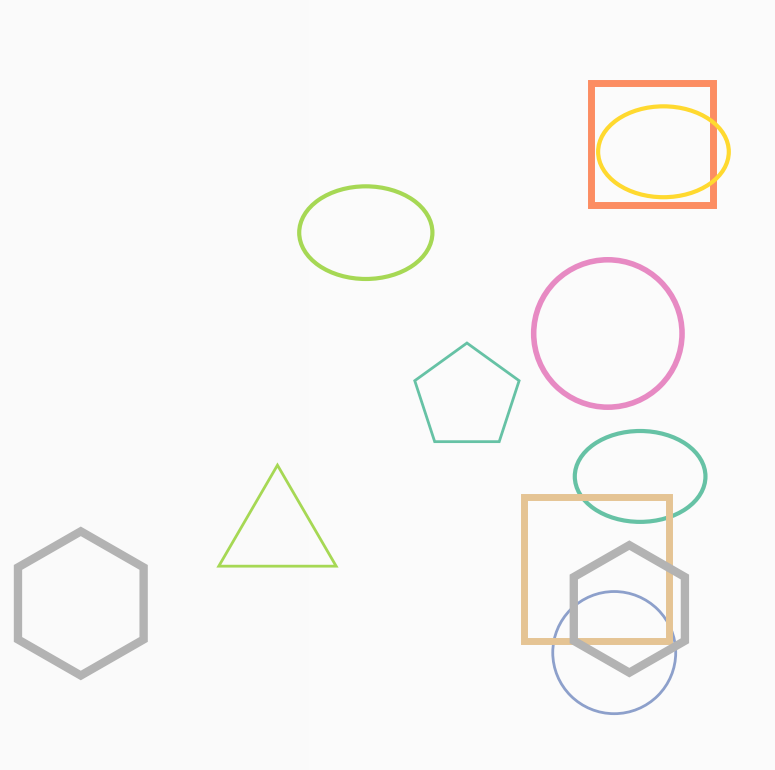[{"shape": "oval", "thickness": 1.5, "radius": 0.42, "center": [0.826, 0.381]}, {"shape": "pentagon", "thickness": 1, "radius": 0.35, "center": [0.603, 0.484]}, {"shape": "square", "thickness": 2.5, "radius": 0.39, "center": [0.841, 0.813]}, {"shape": "circle", "thickness": 1, "radius": 0.4, "center": [0.793, 0.152]}, {"shape": "circle", "thickness": 2, "radius": 0.48, "center": [0.784, 0.567]}, {"shape": "triangle", "thickness": 1, "radius": 0.44, "center": [0.358, 0.308]}, {"shape": "oval", "thickness": 1.5, "radius": 0.43, "center": [0.472, 0.698]}, {"shape": "oval", "thickness": 1.5, "radius": 0.42, "center": [0.856, 0.803]}, {"shape": "square", "thickness": 2.5, "radius": 0.47, "center": [0.77, 0.261]}, {"shape": "hexagon", "thickness": 3, "radius": 0.47, "center": [0.104, 0.216]}, {"shape": "hexagon", "thickness": 3, "radius": 0.41, "center": [0.812, 0.209]}]